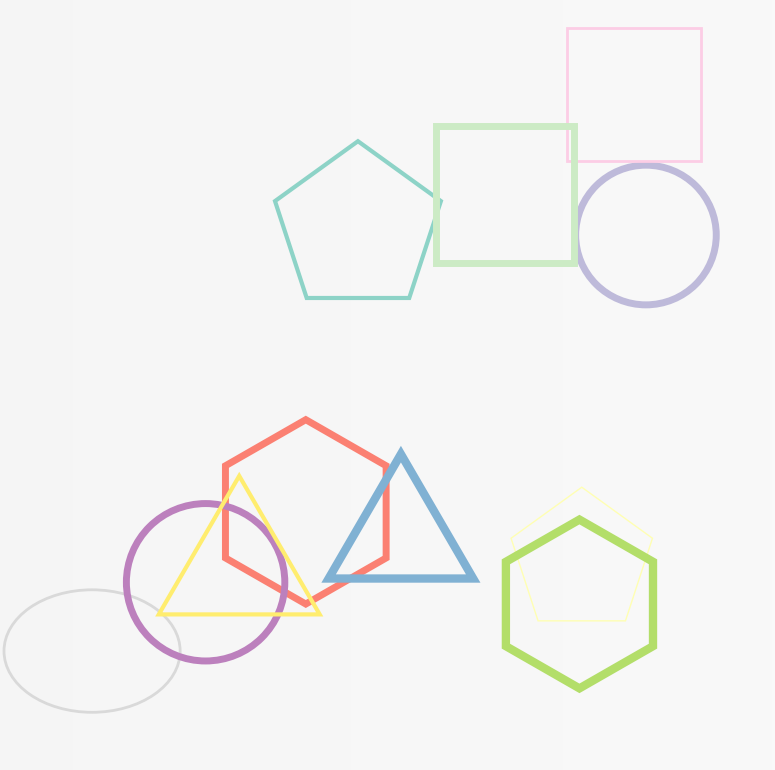[{"shape": "pentagon", "thickness": 1.5, "radius": 0.56, "center": [0.462, 0.704]}, {"shape": "pentagon", "thickness": 0.5, "radius": 0.48, "center": [0.751, 0.271]}, {"shape": "circle", "thickness": 2.5, "radius": 0.45, "center": [0.833, 0.695]}, {"shape": "hexagon", "thickness": 2.5, "radius": 0.6, "center": [0.395, 0.335]}, {"shape": "triangle", "thickness": 3, "radius": 0.54, "center": [0.517, 0.303]}, {"shape": "hexagon", "thickness": 3, "radius": 0.55, "center": [0.748, 0.216]}, {"shape": "square", "thickness": 1, "radius": 0.43, "center": [0.818, 0.877]}, {"shape": "oval", "thickness": 1, "radius": 0.57, "center": [0.119, 0.154]}, {"shape": "circle", "thickness": 2.5, "radius": 0.51, "center": [0.265, 0.244]}, {"shape": "square", "thickness": 2.5, "radius": 0.45, "center": [0.652, 0.748]}, {"shape": "triangle", "thickness": 1.5, "radius": 0.6, "center": [0.309, 0.262]}]